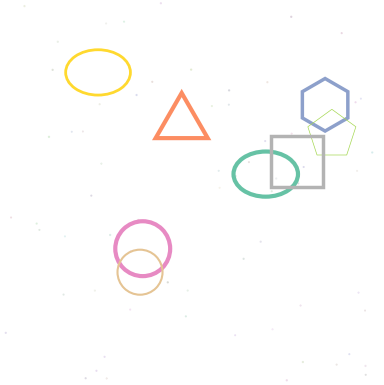[{"shape": "oval", "thickness": 3, "radius": 0.42, "center": [0.69, 0.548]}, {"shape": "triangle", "thickness": 3, "radius": 0.39, "center": [0.472, 0.68]}, {"shape": "hexagon", "thickness": 2.5, "radius": 0.34, "center": [0.844, 0.728]}, {"shape": "circle", "thickness": 3, "radius": 0.36, "center": [0.371, 0.354]}, {"shape": "pentagon", "thickness": 0.5, "radius": 0.33, "center": [0.862, 0.65]}, {"shape": "oval", "thickness": 2, "radius": 0.42, "center": [0.255, 0.812]}, {"shape": "circle", "thickness": 1.5, "radius": 0.29, "center": [0.364, 0.293]}, {"shape": "square", "thickness": 2.5, "radius": 0.34, "center": [0.771, 0.581]}]